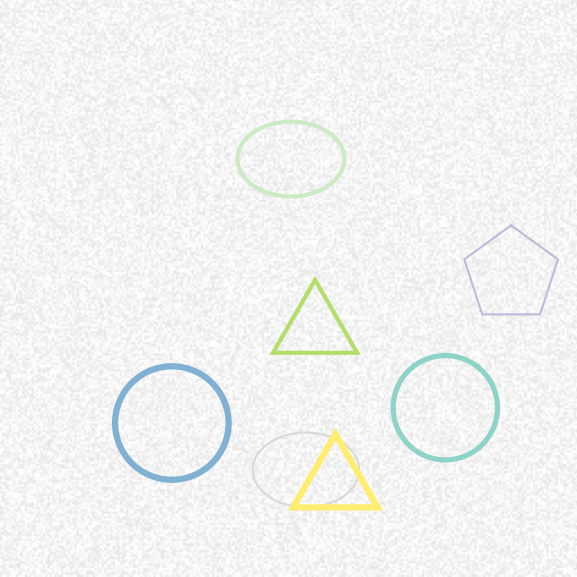[{"shape": "circle", "thickness": 2.5, "radius": 0.45, "center": [0.771, 0.293]}, {"shape": "pentagon", "thickness": 1, "radius": 0.43, "center": [0.885, 0.524]}, {"shape": "circle", "thickness": 3, "radius": 0.49, "center": [0.298, 0.267]}, {"shape": "triangle", "thickness": 2, "radius": 0.42, "center": [0.546, 0.43]}, {"shape": "oval", "thickness": 1, "radius": 0.46, "center": [0.53, 0.186]}, {"shape": "oval", "thickness": 2, "radius": 0.46, "center": [0.504, 0.724]}, {"shape": "triangle", "thickness": 3, "radius": 0.42, "center": [0.581, 0.163]}]